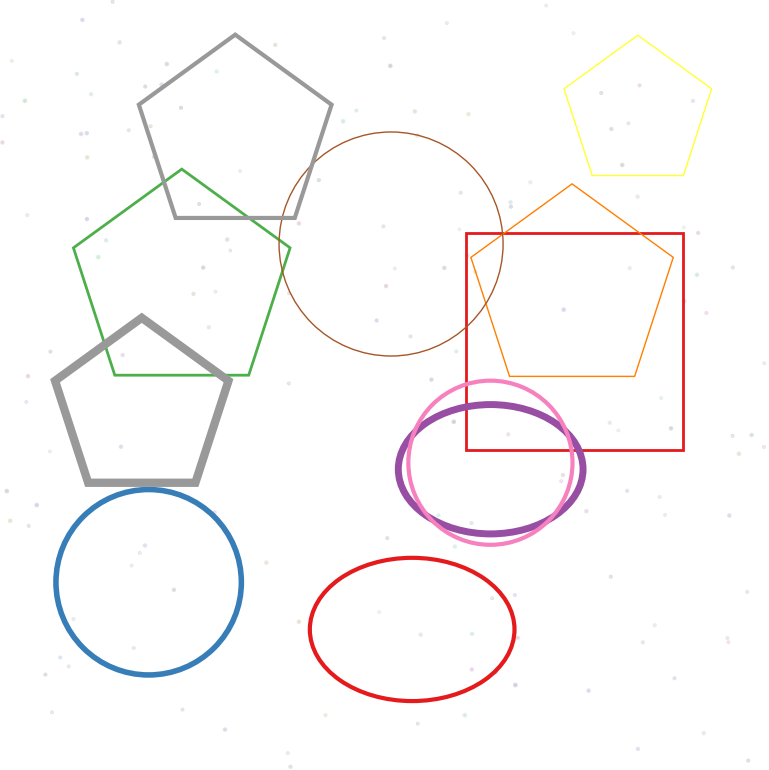[{"shape": "oval", "thickness": 1.5, "radius": 0.66, "center": [0.535, 0.183]}, {"shape": "square", "thickness": 1, "radius": 0.7, "center": [0.747, 0.556]}, {"shape": "circle", "thickness": 2, "radius": 0.6, "center": [0.193, 0.244]}, {"shape": "pentagon", "thickness": 1, "radius": 0.74, "center": [0.236, 0.632]}, {"shape": "oval", "thickness": 2.5, "radius": 0.6, "center": [0.637, 0.391]}, {"shape": "pentagon", "thickness": 0.5, "radius": 0.69, "center": [0.743, 0.623]}, {"shape": "pentagon", "thickness": 0.5, "radius": 0.5, "center": [0.828, 0.854]}, {"shape": "circle", "thickness": 0.5, "radius": 0.73, "center": [0.508, 0.683]}, {"shape": "circle", "thickness": 1.5, "radius": 0.53, "center": [0.637, 0.399]}, {"shape": "pentagon", "thickness": 1.5, "radius": 0.66, "center": [0.305, 0.823]}, {"shape": "pentagon", "thickness": 3, "radius": 0.59, "center": [0.184, 0.469]}]